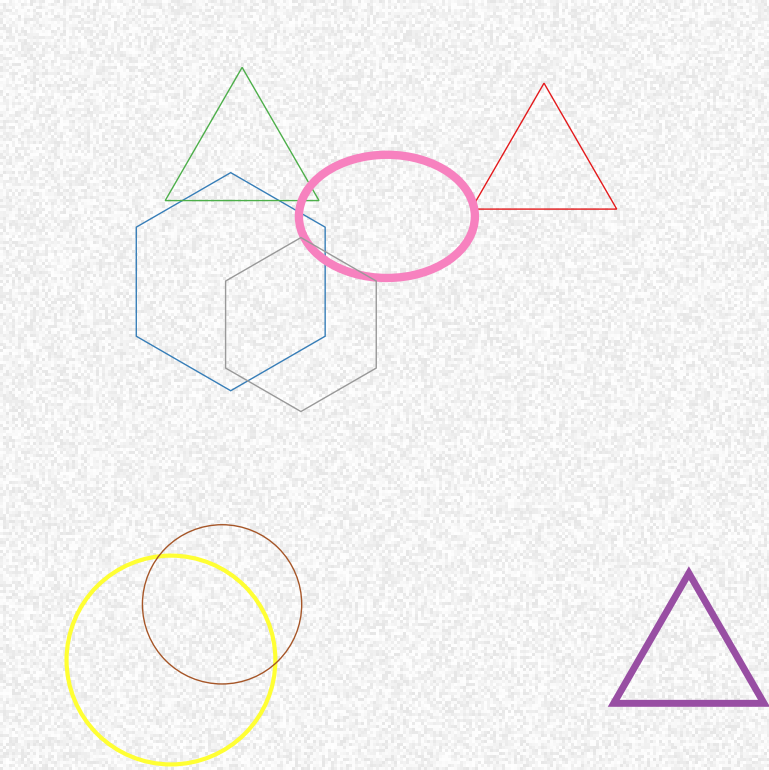[{"shape": "triangle", "thickness": 0.5, "radius": 0.55, "center": [0.707, 0.783]}, {"shape": "hexagon", "thickness": 0.5, "radius": 0.71, "center": [0.3, 0.634]}, {"shape": "triangle", "thickness": 0.5, "radius": 0.58, "center": [0.314, 0.797]}, {"shape": "triangle", "thickness": 2.5, "radius": 0.56, "center": [0.895, 0.143]}, {"shape": "circle", "thickness": 1.5, "radius": 0.68, "center": [0.222, 0.143]}, {"shape": "circle", "thickness": 0.5, "radius": 0.52, "center": [0.288, 0.215]}, {"shape": "oval", "thickness": 3, "radius": 0.57, "center": [0.502, 0.719]}, {"shape": "hexagon", "thickness": 0.5, "radius": 0.56, "center": [0.391, 0.579]}]